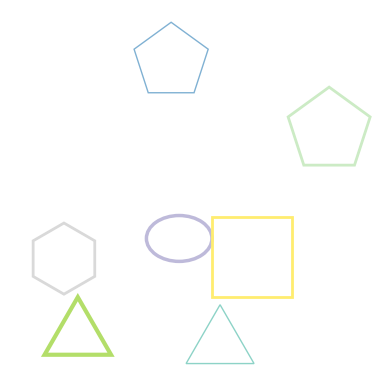[{"shape": "triangle", "thickness": 1, "radius": 0.51, "center": [0.572, 0.107]}, {"shape": "oval", "thickness": 2.5, "radius": 0.43, "center": [0.465, 0.381]}, {"shape": "pentagon", "thickness": 1, "radius": 0.51, "center": [0.445, 0.841]}, {"shape": "triangle", "thickness": 3, "radius": 0.5, "center": [0.202, 0.128]}, {"shape": "hexagon", "thickness": 2, "radius": 0.46, "center": [0.166, 0.328]}, {"shape": "pentagon", "thickness": 2, "radius": 0.56, "center": [0.855, 0.662]}, {"shape": "square", "thickness": 2, "radius": 0.52, "center": [0.654, 0.333]}]